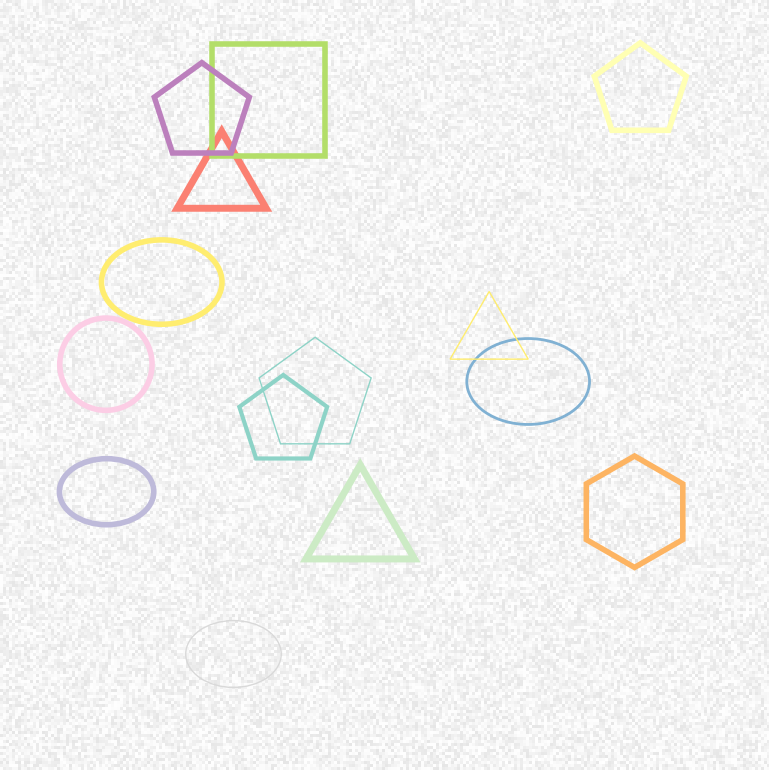[{"shape": "pentagon", "thickness": 1.5, "radius": 0.3, "center": [0.368, 0.453]}, {"shape": "pentagon", "thickness": 0.5, "radius": 0.38, "center": [0.409, 0.486]}, {"shape": "pentagon", "thickness": 2, "radius": 0.31, "center": [0.832, 0.882]}, {"shape": "oval", "thickness": 2, "radius": 0.31, "center": [0.138, 0.361]}, {"shape": "triangle", "thickness": 2.5, "radius": 0.33, "center": [0.288, 0.763]}, {"shape": "oval", "thickness": 1, "radius": 0.4, "center": [0.686, 0.505]}, {"shape": "hexagon", "thickness": 2, "radius": 0.36, "center": [0.824, 0.335]}, {"shape": "square", "thickness": 2, "radius": 0.37, "center": [0.349, 0.87]}, {"shape": "circle", "thickness": 2, "radius": 0.3, "center": [0.138, 0.527]}, {"shape": "oval", "thickness": 0.5, "radius": 0.31, "center": [0.303, 0.151]}, {"shape": "pentagon", "thickness": 2, "radius": 0.32, "center": [0.262, 0.854]}, {"shape": "triangle", "thickness": 2.5, "radius": 0.41, "center": [0.468, 0.315]}, {"shape": "triangle", "thickness": 0.5, "radius": 0.29, "center": [0.635, 0.563]}, {"shape": "oval", "thickness": 2, "radius": 0.39, "center": [0.21, 0.634]}]